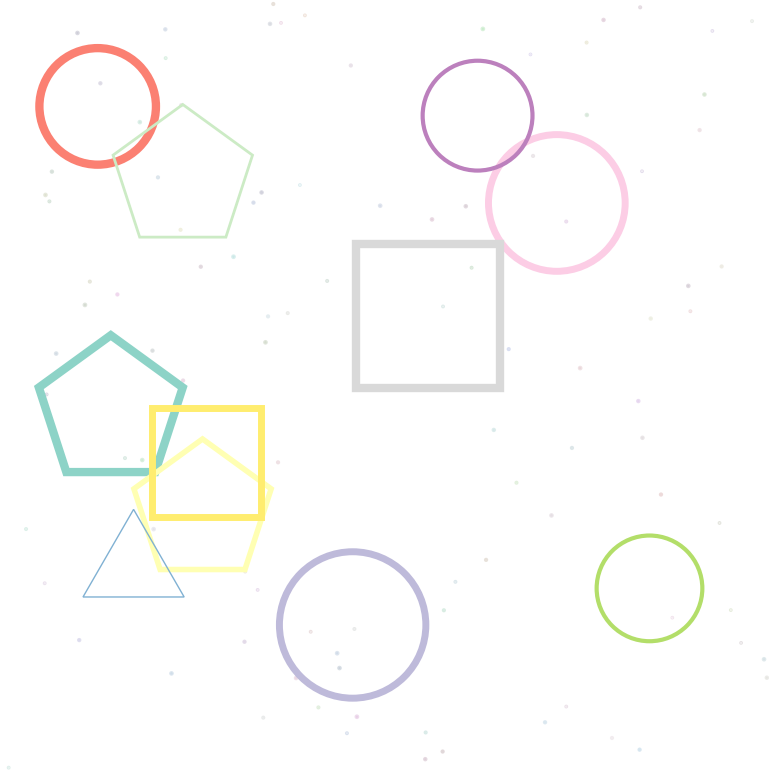[{"shape": "pentagon", "thickness": 3, "radius": 0.49, "center": [0.144, 0.466]}, {"shape": "pentagon", "thickness": 2, "radius": 0.47, "center": [0.263, 0.336]}, {"shape": "circle", "thickness": 2.5, "radius": 0.48, "center": [0.458, 0.188]}, {"shape": "circle", "thickness": 3, "radius": 0.38, "center": [0.127, 0.862]}, {"shape": "triangle", "thickness": 0.5, "radius": 0.38, "center": [0.173, 0.263]}, {"shape": "circle", "thickness": 1.5, "radius": 0.34, "center": [0.843, 0.236]}, {"shape": "circle", "thickness": 2.5, "radius": 0.44, "center": [0.723, 0.736]}, {"shape": "square", "thickness": 3, "radius": 0.47, "center": [0.556, 0.59]}, {"shape": "circle", "thickness": 1.5, "radius": 0.36, "center": [0.62, 0.85]}, {"shape": "pentagon", "thickness": 1, "radius": 0.48, "center": [0.237, 0.769]}, {"shape": "square", "thickness": 2.5, "radius": 0.35, "center": [0.269, 0.399]}]